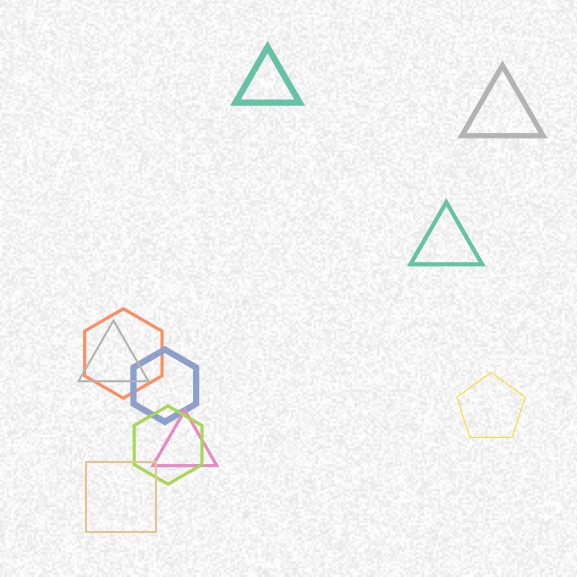[{"shape": "triangle", "thickness": 2, "radius": 0.36, "center": [0.773, 0.577]}, {"shape": "triangle", "thickness": 3, "radius": 0.32, "center": [0.463, 0.854]}, {"shape": "hexagon", "thickness": 1.5, "radius": 0.39, "center": [0.214, 0.387]}, {"shape": "hexagon", "thickness": 3, "radius": 0.31, "center": [0.285, 0.331]}, {"shape": "triangle", "thickness": 1.5, "radius": 0.32, "center": [0.32, 0.225]}, {"shape": "hexagon", "thickness": 1.5, "radius": 0.34, "center": [0.291, 0.229]}, {"shape": "pentagon", "thickness": 0.5, "radius": 0.31, "center": [0.85, 0.292]}, {"shape": "square", "thickness": 1, "radius": 0.3, "center": [0.209, 0.138]}, {"shape": "triangle", "thickness": 2.5, "radius": 0.41, "center": [0.87, 0.805]}, {"shape": "triangle", "thickness": 1, "radius": 0.35, "center": [0.196, 0.374]}]